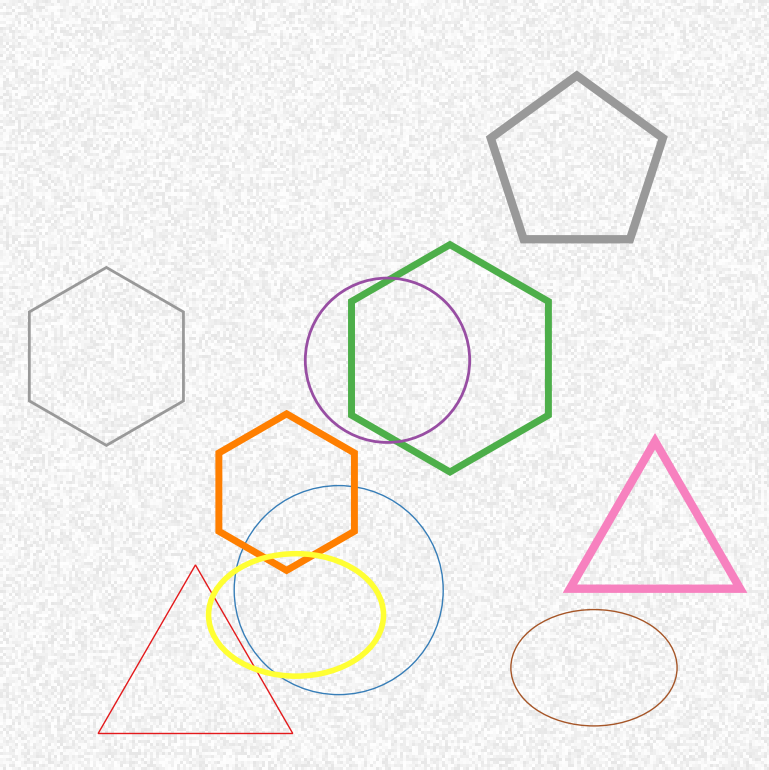[{"shape": "triangle", "thickness": 0.5, "radius": 0.73, "center": [0.254, 0.12]}, {"shape": "circle", "thickness": 0.5, "radius": 0.68, "center": [0.44, 0.234]}, {"shape": "hexagon", "thickness": 2.5, "radius": 0.74, "center": [0.584, 0.535]}, {"shape": "circle", "thickness": 1, "radius": 0.53, "center": [0.503, 0.532]}, {"shape": "hexagon", "thickness": 2.5, "radius": 0.51, "center": [0.372, 0.361]}, {"shape": "oval", "thickness": 2, "radius": 0.57, "center": [0.384, 0.201]}, {"shape": "oval", "thickness": 0.5, "radius": 0.54, "center": [0.771, 0.133]}, {"shape": "triangle", "thickness": 3, "radius": 0.64, "center": [0.851, 0.299]}, {"shape": "pentagon", "thickness": 3, "radius": 0.59, "center": [0.749, 0.784]}, {"shape": "hexagon", "thickness": 1, "radius": 0.58, "center": [0.138, 0.537]}]